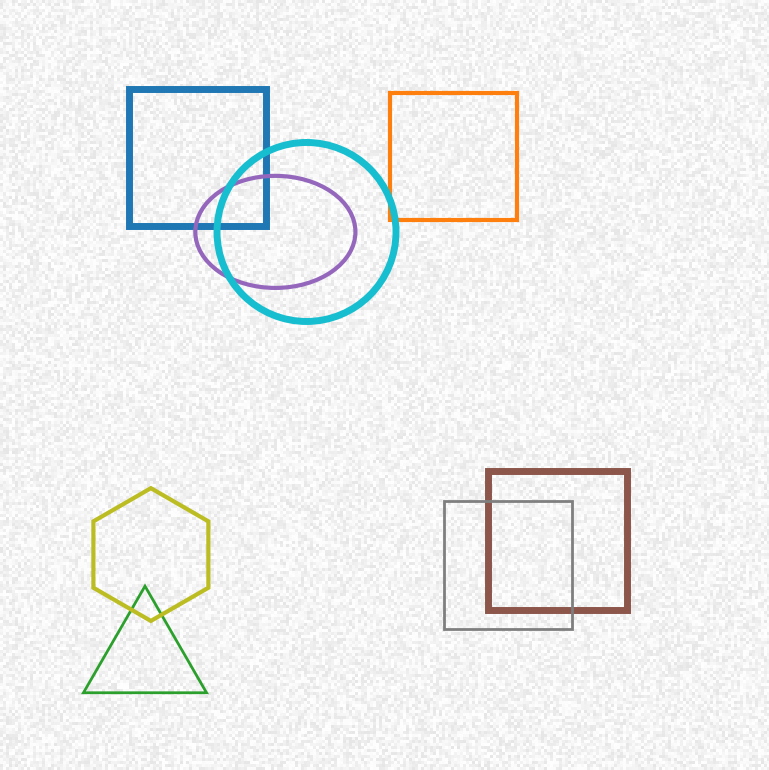[{"shape": "square", "thickness": 2.5, "radius": 0.44, "center": [0.256, 0.795]}, {"shape": "square", "thickness": 1.5, "radius": 0.41, "center": [0.589, 0.797]}, {"shape": "triangle", "thickness": 1, "radius": 0.46, "center": [0.188, 0.146]}, {"shape": "oval", "thickness": 1.5, "radius": 0.52, "center": [0.358, 0.699]}, {"shape": "square", "thickness": 2.5, "radius": 0.45, "center": [0.724, 0.298]}, {"shape": "square", "thickness": 1, "radius": 0.42, "center": [0.66, 0.267]}, {"shape": "hexagon", "thickness": 1.5, "radius": 0.43, "center": [0.196, 0.28]}, {"shape": "circle", "thickness": 2.5, "radius": 0.58, "center": [0.398, 0.699]}]